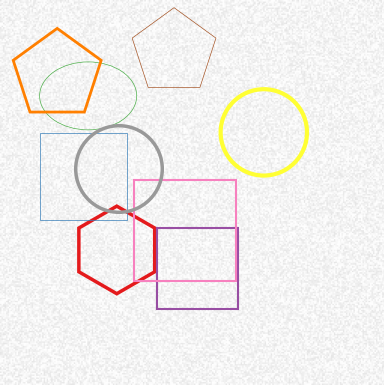[{"shape": "hexagon", "thickness": 2.5, "radius": 0.57, "center": [0.303, 0.351]}, {"shape": "square", "thickness": 0.5, "radius": 0.57, "center": [0.217, 0.542]}, {"shape": "oval", "thickness": 0.5, "radius": 0.63, "center": [0.229, 0.751]}, {"shape": "square", "thickness": 1.5, "radius": 0.53, "center": [0.513, 0.303]}, {"shape": "pentagon", "thickness": 2, "radius": 0.6, "center": [0.149, 0.806]}, {"shape": "circle", "thickness": 3, "radius": 0.56, "center": [0.685, 0.656]}, {"shape": "pentagon", "thickness": 0.5, "radius": 0.57, "center": [0.452, 0.866]}, {"shape": "square", "thickness": 1.5, "radius": 0.66, "center": [0.481, 0.402]}, {"shape": "circle", "thickness": 2.5, "radius": 0.56, "center": [0.309, 0.561]}]